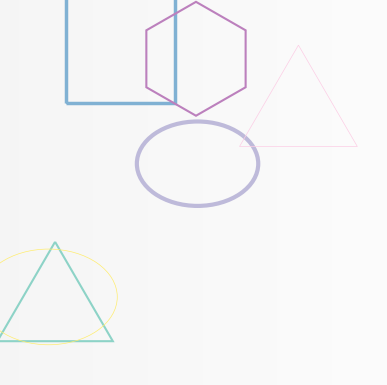[{"shape": "triangle", "thickness": 1.5, "radius": 0.86, "center": [0.142, 0.2]}, {"shape": "oval", "thickness": 3, "radius": 0.78, "center": [0.51, 0.575]}, {"shape": "square", "thickness": 2.5, "radius": 0.7, "center": [0.31, 0.873]}, {"shape": "triangle", "thickness": 0.5, "radius": 0.88, "center": [0.77, 0.707]}, {"shape": "hexagon", "thickness": 1.5, "radius": 0.74, "center": [0.506, 0.847]}, {"shape": "oval", "thickness": 0.5, "radius": 0.89, "center": [0.125, 0.229]}]